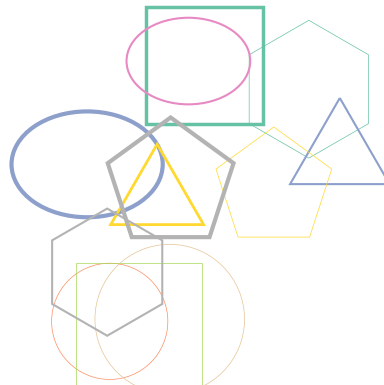[{"shape": "hexagon", "thickness": 0.5, "radius": 0.89, "center": [0.802, 0.768]}, {"shape": "square", "thickness": 2.5, "radius": 0.76, "center": [0.53, 0.831]}, {"shape": "circle", "thickness": 0.5, "radius": 0.75, "center": [0.285, 0.165]}, {"shape": "oval", "thickness": 3, "radius": 0.98, "center": [0.226, 0.573]}, {"shape": "triangle", "thickness": 1.5, "radius": 0.75, "center": [0.883, 0.596]}, {"shape": "oval", "thickness": 1.5, "radius": 0.8, "center": [0.489, 0.841]}, {"shape": "square", "thickness": 0.5, "radius": 0.82, "center": [0.362, 0.154]}, {"shape": "pentagon", "thickness": 0.5, "radius": 0.79, "center": [0.711, 0.512]}, {"shape": "triangle", "thickness": 2, "radius": 0.7, "center": [0.408, 0.486]}, {"shape": "circle", "thickness": 0.5, "radius": 0.97, "center": [0.441, 0.171]}, {"shape": "pentagon", "thickness": 3, "radius": 0.86, "center": [0.443, 0.523]}, {"shape": "hexagon", "thickness": 1.5, "radius": 0.83, "center": [0.278, 0.293]}]